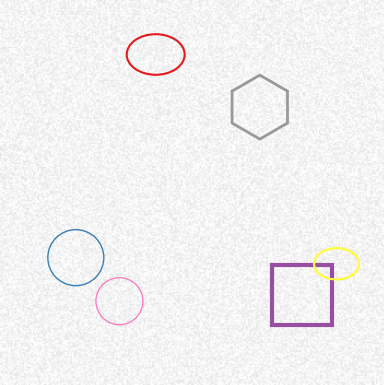[{"shape": "oval", "thickness": 1.5, "radius": 0.38, "center": [0.404, 0.858]}, {"shape": "circle", "thickness": 1, "radius": 0.36, "center": [0.197, 0.331]}, {"shape": "square", "thickness": 3, "radius": 0.39, "center": [0.785, 0.234]}, {"shape": "oval", "thickness": 1.5, "radius": 0.29, "center": [0.874, 0.315]}, {"shape": "circle", "thickness": 1, "radius": 0.31, "center": [0.31, 0.218]}, {"shape": "hexagon", "thickness": 2, "radius": 0.42, "center": [0.675, 0.722]}]